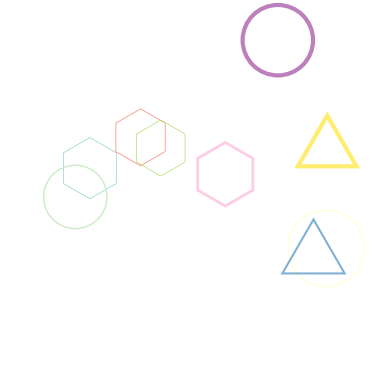[{"shape": "hexagon", "thickness": 0.5, "radius": 0.4, "center": [0.233, 0.563]}, {"shape": "circle", "thickness": 0.5, "radius": 0.5, "center": [0.847, 0.354]}, {"shape": "hexagon", "thickness": 0.5, "radius": 0.37, "center": [0.365, 0.643]}, {"shape": "triangle", "thickness": 1.5, "radius": 0.47, "center": [0.814, 0.336]}, {"shape": "hexagon", "thickness": 0.5, "radius": 0.36, "center": [0.418, 0.615]}, {"shape": "hexagon", "thickness": 2, "radius": 0.41, "center": [0.585, 0.547]}, {"shape": "circle", "thickness": 3, "radius": 0.46, "center": [0.722, 0.896]}, {"shape": "circle", "thickness": 1, "radius": 0.41, "center": [0.196, 0.489]}, {"shape": "triangle", "thickness": 3, "radius": 0.44, "center": [0.85, 0.612]}]